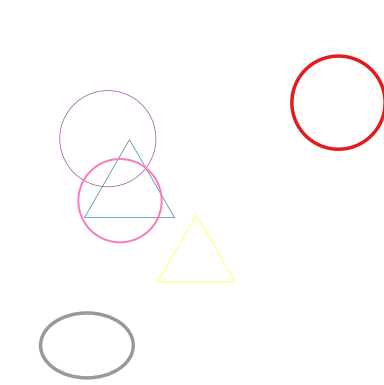[{"shape": "circle", "thickness": 2.5, "radius": 0.61, "center": [0.879, 0.733]}, {"shape": "triangle", "thickness": 0.5, "radius": 0.68, "center": [0.336, 0.502]}, {"shape": "circle", "thickness": 0.5, "radius": 0.62, "center": [0.28, 0.64]}, {"shape": "triangle", "thickness": 0.5, "radius": 0.58, "center": [0.51, 0.326]}, {"shape": "circle", "thickness": 1.5, "radius": 0.54, "center": [0.312, 0.479]}, {"shape": "oval", "thickness": 2.5, "radius": 0.6, "center": [0.226, 0.103]}]